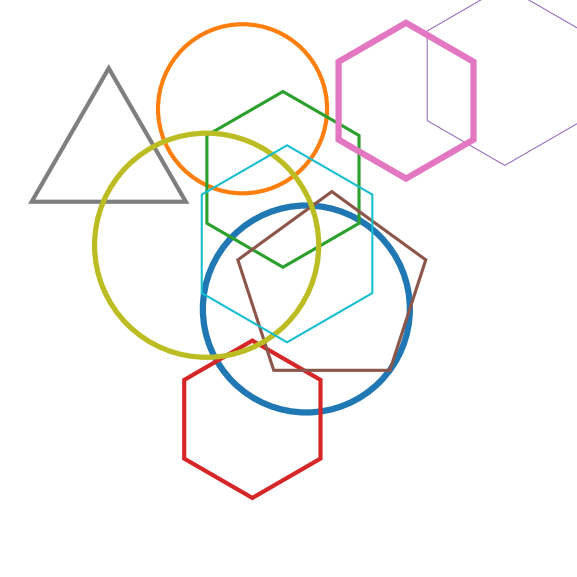[{"shape": "circle", "thickness": 3, "radius": 0.9, "center": [0.53, 0.464]}, {"shape": "circle", "thickness": 2, "radius": 0.73, "center": [0.42, 0.811]}, {"shape": "hexagon", "thickness": 1.5, "radius": 0.76, "center": [0.49, 0.689]}, {"shape": "hexagon", "thickness": 2, "radius": 0.68, "center": [0.437, 0.273]}, {"shape": "hexagon", "thickness": 0.5, "radius": 0.78, "center": [0.874, 0.868]}, {"shape": "pentagon", "thickness": 1.5, "radius": 0.86, "center": [0.575, 0.496]}, {"shape": "hexagon", "thickness": 3, "radius": 0.67, "center": [0.703, 0.825]}, {"shape": "triangle", "thickness": 2, "radius": 0.77, "center": [0.188, 0.727]}, {"shape": "circle", "thickness": 2.5, "radius": 0.97, "center": [0.358, 0.574]}, {"shape": "hexagon", "thickness": 1, "radius": 0.85, "center": [0.497, 0.577]}]